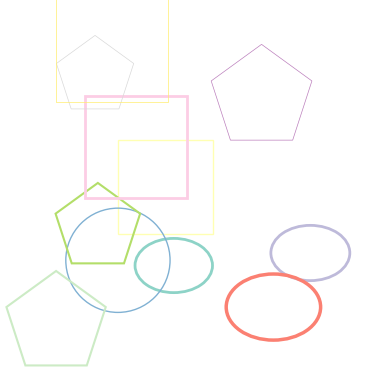[{"shape": "oval", "thickness": 2, "radius": 0.5, "center": [0.451, 0.31]}, {"shape": "square", "thickness": 1, "radius": 0.61, "center": [0.43, 0.515]}, {"shape": "oval", "thickness": 2, "radius": 0.51, "center": [0.806, 0.343]}, {"shape": "oval", "thickness": 2.5, "radius": 0.61, "center": [0.71, 0.202]}, {"shape": "circle", "thickness": 1, "radius": 0.68, "center": [0.306, 0.324]}, {"shape": "pentagon", "thickness": 1.5, "radius": 0.58, "center": [0.254, 0.409]}, {"shape": "square", "thickness": 2, "radius": 0.66, "center": [0.353, 0.619]}, {"shape": "pentagon", "thickness": 0.5, "radius": 0.53, "center": [0.247, 0.802]}, {"shape": "pentagon", "thickness": 0.5, "radius": 0.69, "center": [0.679, 0.747]}, {"shape": "pentagon", "thickness": 1.5, "radius": 0.68, "center": [0.146, 0.161]}, {"shape": "square", "thickness": 0.5, "radius": 0.73, "center": [0.291, 0.88]}]